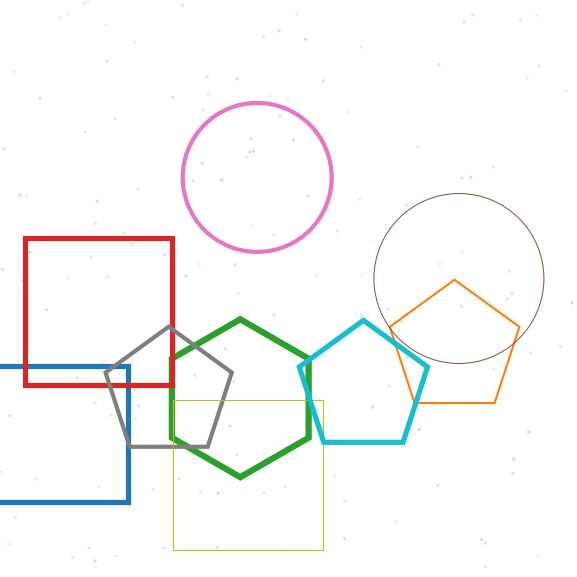[{"shape": "square", "thickness": 2.5, "radius": 0.59, "center": [0.103, 0.247]}, {"shape": "pentagon", "thickness": 1, "radius": 0.59, "center": [0.787, 0.397]}, {"shape": "hexagon", "thickness": 3, "radius": 0.68, "center": [0.416, 0.31]}, {"shape": "square", "thickness": 2.5, "radius": 0.64, "center": [0.171, 0.46]}, {"shape": "circle", "thickness": 0.5, "radius": 0.74, "center": [0.795, 0.517]}, {"shape": "circle", "thickness": 2, "radius": 0.65, "center": [0.445, 0.692]}, {"shape": "pentagon", "thickness": 2, "radius": 0.57, "center": [0.292, 0.318]}, {"shape": "square", "thickness": 0.5, "radius": 0.65, "center": [0.429, 0.177]}, {"shape": "pentagon", "thickness": 2.5, "radius": 0.58, "center": [0.629, 0.328]}]